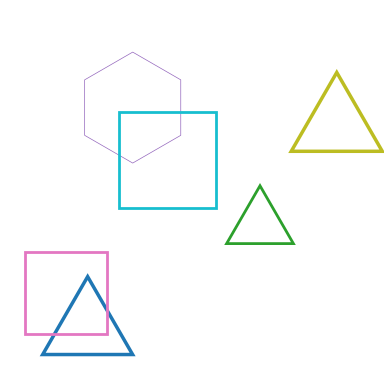[{"shape": "triangle", "thickness": 2.5, "radius": 0.67, "center": [0.228, 0.147]}, {"shape": "triangle", "thickness": 2, "radius": 0.5, "center": [0.675, 0.417]}, {"shape": "hexagon", "thickness": 0.5, "radius": 0.72, "center": [0.345, 0.721]}, {"shape": "square", "thickness": 2, "radius": 0.54, "center": [0.172, 0.239]}, {"shape": "triangle", "thickness": 2.5, "radius": 0.68, "center": [0.875, 0.675]}, {"shape": "square", "thickness": 2, "radius": 0.63, "center": [0.435, 0.585]}]